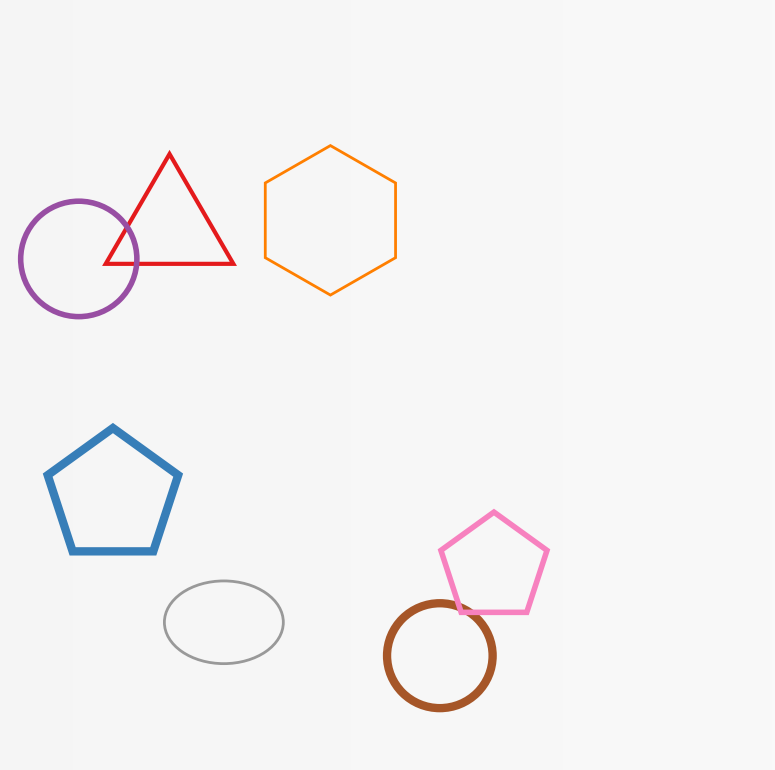[{"shape": "triangle", "thickness": 1.5, "radius": 0.48, "center": [0.219, 0.705]}, {"shape": "pentagon", "thickness": 3, "radius": 0.44, "center": [0.146, 0.356]}, {"shape": "circle", "thickness": 2, "radius": 0.37, "center": [0.102, 0.664]}, {"shape": "hexagon", "thickness": 1, "radius": 0.49, "center": [0.426, 0.714]}, {"shape": "circle", "thickness": 3, "radius": 0.34, "center": [0.568, 0.148]}, {"shape": "pentagon", "thickness": 2, "radius": 0.36, "center": [0.637, 0.263]}, {"shape": "oval", "thickness": 1, "radius": 0.38, "center": [0.289, 0.192]}]